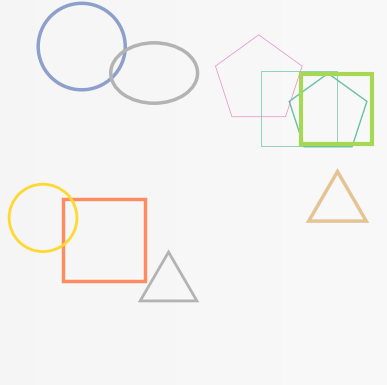[{"shape": "square", "thickness": 0.5, "radius": 0.48, "center": [0.771, 0.719]}, {"shape": "pentagon", "thickness": 1, "radius": 0.53, "center": [0.847, 0.704]}, {"shape": "square", "thickness": 2.5, "radius": 0.53, "center": [0.269, 0.376]}, {"shape": "circle", "thickness": 2.5, "radius": 0.56, "center": [0.211, 0.879]}, {"shape": "pentagon", "thickness": 0.5, "radius": 0.59, "center": [0.668, 0.792]}, {"shape": "square", "thickness": 3, "radius": 0.46, "center": [0.868, 0.717]}, {"shape": "circle", "thickness": 2, "radius": 0.44, "center": [0.111, 0.434]}, {"shape": "triangle", "thickness": 2.5, "radius": 0.43, "center": [0.871, 0.469]}, {"shape": "oval", "thickness": 2.5, "radius": 0.56, "center": [0.398, 0.81]}, {"shape": "triangle", "thickness": 2, "radius": 0.42, "center": [0.435, 0.261]}]